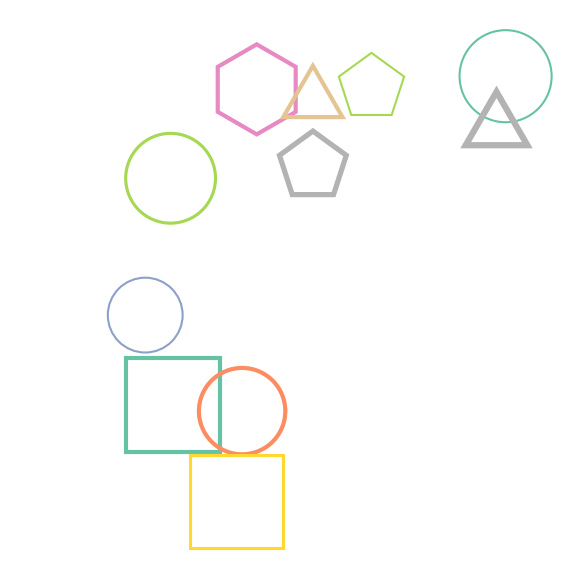[{"shape": "square", "thickness": 2, "radius": 0.4, "center": [0.3, 0.298]}, {"shape": "circle", "thickness": 1, "radius": 0.4, "center": [0.875, 0.867]}, {"shape": "circle", "thickness": 2, "radius": 0.37, "center": [0.419, 0.287]}, {"shape": "circle", "thickness": 1, "radius": 0.32, "center": [0.251, 0.454]}, {"shape": "hexagon", "thickness": 2, "radius": 0.39, "center": [0.445, 0.844]}, {"shape": "circle", "thickness": 1.5, "radius": 0.39, "center": [0.295, 0.69]}, {"shape": "pentagon", "thickness": 1, "radius": 0.3, "center": [0.643, 0.848]}, {"shape": "square", "thickness": 1.5, "radius": 0.4, "center": [0.41, 0.131]}, {"shape": "triangle", "thickness": 2, "radius": 0.3, "center": [0.542, 0.826]}, {"shape": "triangle", "thickness": 3, "radius": 0.31, "center": [0.86, 0.779]}, {"shape": "pentagon", "thickness": 2.5, "radius": 0.3, "center": [0.542, 0.711]}]